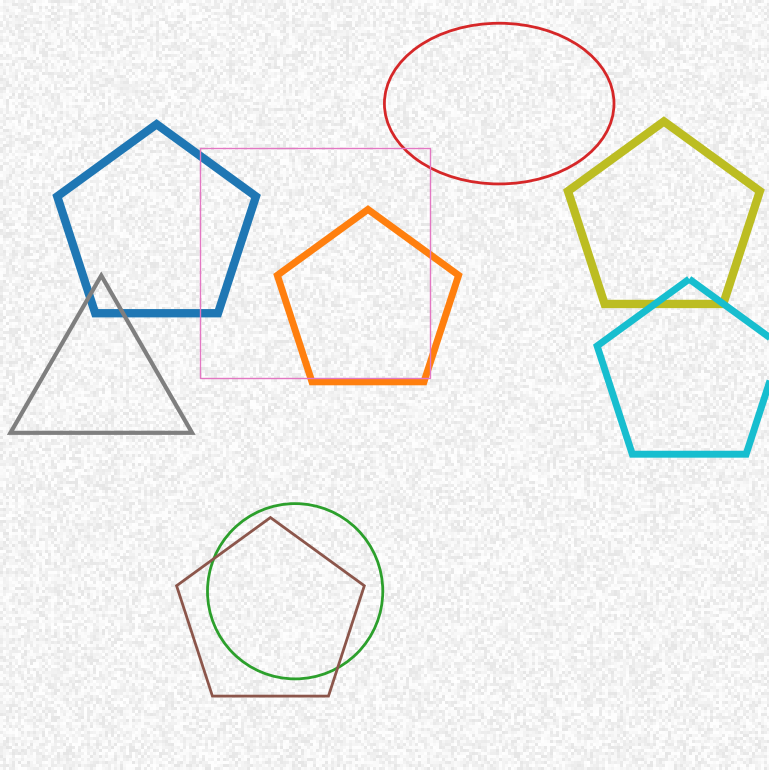[{"shape": "pentagon", "thickness": 3, "radius": 0.68, "center": [0.203, 0.703]}, {"shape": "pentagon", "thickness": 2.5, "radius": 0.62, "center": [0.478, 0.604]}, {"shape": "circle", "thickness": 1, "radius": 0.57, "center": [0.383, 0.232]}, {"shape": "oval", "thickness": 1, "radius": 0.75, "center": [0.648, 0.865]}, {"shape": "pentagon", "thickness": 1, "radius": 0.64, "center": [0.351, 0.2]}, {"shape": "square", "thickness": 0.5, "radius": 0.75, "center": [0.409, 0.659]}, {"shape": "triangle", "thickness": 1.5, "radius": 0.68, "center": [0.132, 0.506]}, {"shape": "pentagon", "thickness": 3, "radius": 0.66, "center": [0.862, 0.711]}, {"shape": "pentagon", "thickness": 2.5, "radius": 0.63, "center": [0.895, 0.512]}]